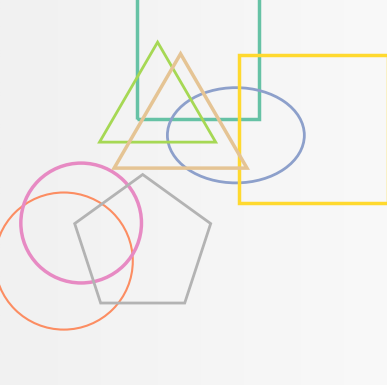[{"shape": "square", "thickness": 2.5, "radius": 0.79, "center": [0.511, 0.849]}, {"shape": "circle", "thickness": 1.5, "radius": 0.89, "center": [0.165, 0.322]}, {"shape": "oval", "thickness": 2, "radius": 0.88, "center": [0.609, 0.649]}, {"shape": "circle", "thickness": 2.5, "radius": 0.78, "center": [0.209, 0.421]}, {"shape": "triangle", "thickness": 2, "radius": 0.87, "center": [0.407, 0.717]}, {"shape": "square", "thickness": 2.5, "radius": 0.96, "center": [0.809, 0.665]}, {"shape": "triangle", "thickness": 2.5, "radius": 0.99, "center": [0.466, 0.662]}, {"shape": "pentagon", "thickness": 2, "radius": 0.92, "center": [0.368, 0.362]}]